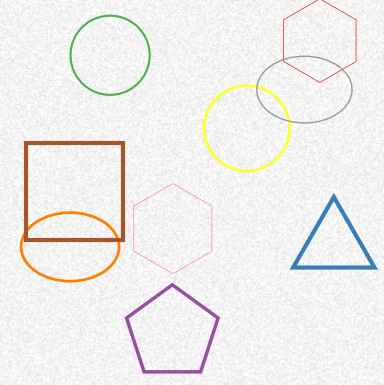[{"shape": "hexagon", "thickness": 0.5, "radius": 0.54, "center": [0.831, 0.894]}, {"shape": "triangle", "thickness": 3, "radius": 0.61, "center": [0.867, 0.366]}, {"shape": "circle", "thickness": 1.5, "radius": 0.51, "center": [0.286, 0.856]}, {"shape": "pentagon", "thickness": 2.5, "radius": 0.62, "center": [0.448, 0.135]}, {"shape": "oval", "thickness": 2, "radius": 0.64, "center": [0.182, 0.359]}, {"shape": "circle", "thickness": 2, "radius": 0.55, "center": [0.641, 0.667]}, {"shape": "square", "thickness": 3, "radius": 0.63, "center": [0.194, 0.502]}, {"shape": "hexagon", "thickness": 0.5, "radius": 0.59, "center": [0.449, 0.406]}, {"shape": "oval", "thickness": 1, "radius": 0.62, "center": [0.791, 0.767]}]